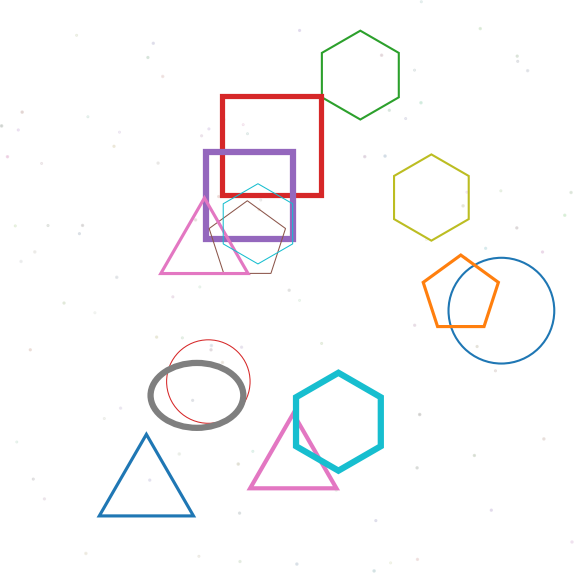[{"shape": "triangle", "thickness": 1.5, "radius": 0.47, "center": [0.253, 0.153]}, {"shape": "circle", "thickness": 1, "radius": 0.46, "center": [0.868, 0.461]}, {"shape": "pentagon", "thickness": 1.5, "radius": 0.34, "center": [0.798, 0.489]}, {"shape": "hexagon", "thickness": 1, "radius": 0.38, "center": [0.624, 0.869]}, {"shape": "square", "thickness": 2.5, "radius": 0.43, "center": [0.47, 0.747]}, {"shape": "circle", "thickness": 0.5, "radius": 0.36, "center": [0.361, 0.338]}, {"shape": "square", "thickness": 3, "radius": 0.38, "center": [0.432, 0.661]}, {"shape": "pentagon", "thickness": 0.5, "radius": 0.35, "center": [0.428, 0.582]}, {"shape": "triangle", "thickness": 1.5, "radius": 0.44, "center": [0.354, 0.569]}, {"shape": "triangle", "thickness": 2, "radius": 0.43, "center": [0.508, 0.197]}, {"shape": "oval", "thickness": 3, "radius": 0.4, "center": [0.341, 0.314]}, {"shape": "hexagon", "thickness": 1, "radius": 0.37, "center": [0.747, 0.657]}, {"shape": "hexagon", "thickness": 3, "radius": 0.42, "center": [0.586, 0.269]}, {"shape": "hexagon", "thickness": 0.5, "radius": 0.35, "center": [0.447, 0.612]}]